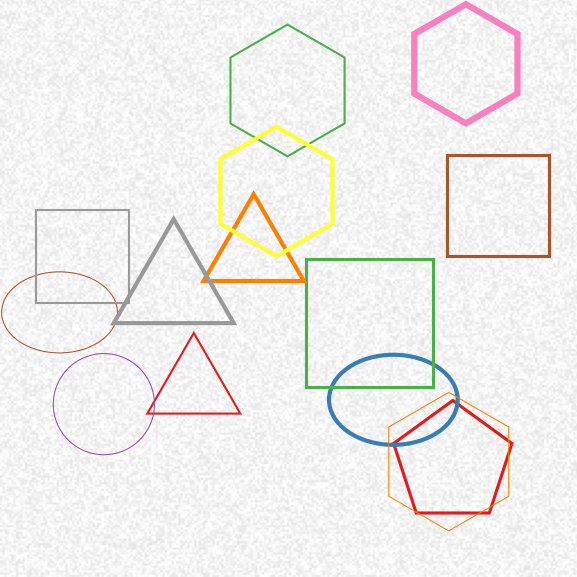[{"shape": "triangle", "thickness": 1, "radius": 0.47, "center": [0.336, 0.329]}, {"shape": "pentagon", "thickness": 1.5, "radius": 0.54, "center": [0.784, 0.198]}, {"shape": "oval", "thickness": 2, "radius": 0.56, "center": [0.681, 0.307]}, {"shape": "square", "thickness": 1.5, "radius": 0.55, "center": [0.64, 0.44]}, {"shape": "hexagon", "thickness": 1, "radius": 0.57, "center": [0.498, 0.842]}, {"shape": "circle", "thickness": 0.5, "radius": 0.44, "center": [0.18, 0.299]}, {"shape": "triangle", "thickness": 2, "radius": 0.5, "center": [0.439, 0.563]}, {"shape": "hexagon", "thickness": 0.5, "radius": 0.6, "center": [0.777, 0.2]}, {"shape": "hexagon", "thickness": 2, "radius": 0.56, "center": [0.479, 0.667]}, {"shape": "oval", "thickness": 0.5, "radius": 0.5, "center": [0.103, 0.458]}, {"shape": "square", "thickness": 1.5, "radius": 0.44, "center": [0.862, 0.643]}, {"shape": "hexagon", "thickness": 3, "radius": 0.52, "center": [0.807, 0.889]}, {"shape": "triangle", "thickness": 2, "radius": 0.6, "center": [0.301, 0.5]}, {"shape": "square", "thickness": 1, "radius": 0.4, "center": [0.143, 0.555]}]